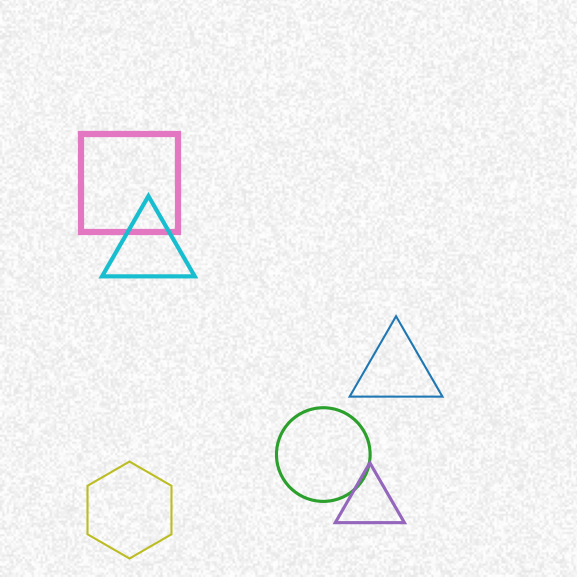[{"shape": "triangle", "thickness": 1, "radius": 0.46, "center": [0.686, 0.359]}, {"shape": "circle", "thickness": 1.5, "radius": 0.41, "center": [0.56, 0.212]}, {"shape": "triangle", "thickness": 1.5, "radius": 0.35, "center": [0.64, 0.129]}, {"shape": "square", "thickness": 3, "radius": 0.42, "center": [0.224, 0.682]}, {"shape": "hexagon", "thickness": 1, "radius": 0.42, "center": [0.224, 0.116]}, {"shape": "triangle", "thickness": 2, "radius": 0.46, "center": [0.257, 0.567]}]